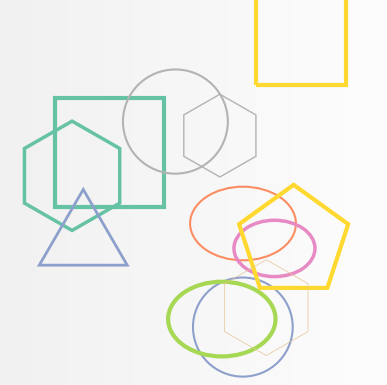[{"shape": "square", "thickness": 3, "radius": 0.7, "center": [0.282, 0.604]}, {"shape": "hexagon", "thickness": 2.5, "radius": 0.71, "center": [0.186, 0.543]}, {"shape": "oval", "thickness": 1.5, "radius": 0.68, "center": [0.627, 0.419]}, {"shape": "circle", "thickness": 1.5, "radius": 0.64, "center": [0.627, 0.15]}, {"shape": "triangle", "thickness": 2, "radius": 0.66, "center": [0.215, 0.377]}, {"shape": "oval", "thickness": 2.5, "radius": 0.52, "center": [0.708, 0.355]}, {"shape": "oval", "thickness": 3, "radius": 0.69, "center": [0.572, 0.171]}, {"shape": "square", "thickness": 3, "radius": 0.58, "center": [0.778, 0.894]}, {"shape": "pentagon", "thickness": 3, "radius": 0.74, "center": [0.758, 0.372]}, {"shape": "hexagon", "thickness": 0.5, "radius": 0.62, "center": [0.687, 0.201]}, {"shape": "circle", "thickness": 1.5, "radius": 0.68, "center": [0.453, 0.684]}, {"shape": "hexagon", "thickness": 1, "radius": 0.54, "center": [0.567, 0.648]}]